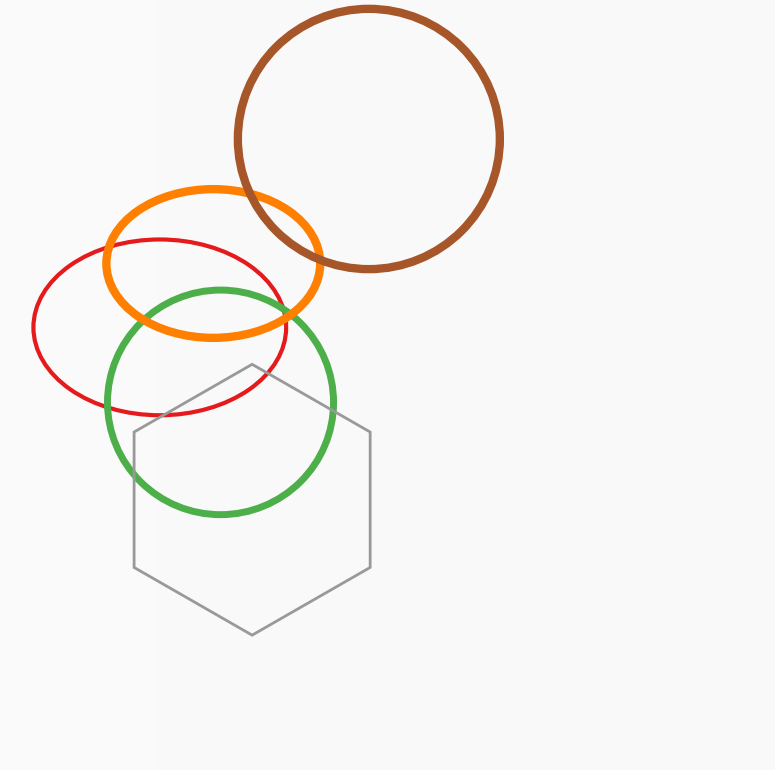[{"shape": "oval", "thickness": 1.5, "radius": 0.82, "center": [0.206, 0.575]}, {"shape": "circle", "thickness": 2.5, "radius": 0.73, "center": [0.285, 0.477]}, {"shape": "oval", "thickness": 3, "radius": 0.69, "center": [0.275, 0.658]}, {"shape": "circle", "thickness": 3, "radius": 0.85, "center": [0.476, 0.819]}, {"shape": "hexagon", "thickness": 1, "radius": 0.88, "center": [0.325, 0.351]}]